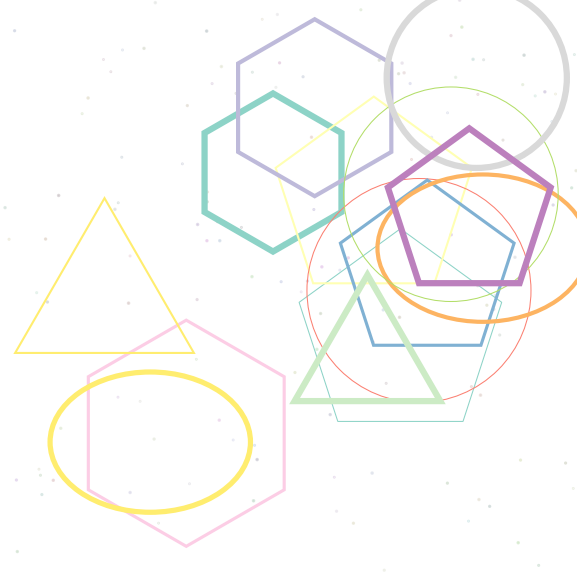[{"shape": "hexagon", "thickness": 3, "radius": 0.68, "center": [0.473, 0.7]}, {"shape": "pentagon", "thickness": 0.5, "radius": 0.92, "center": [0.693, 0.419]}, {"shape": "pentagon", "thickness": 1, "radius": 0.89, "center": [0.647, 0.653]}, {"shape": "hexagon", "thickness": 2, "radius": 0.77, "center": [0.545, 0.813]}, {"shape": "circle", "thickness": 0.5, "radius": 0.97, "center": [0.725, 0.496]}, {"shape": "pentagon", "thickness": 1.5, "radius": 0.79, "center": [0.74, 0.529]}, {"shape": "oval", "thickness": 2, "radius": 0.91, "center": [0.836, 0.569]}, {"shape": "circle", "thickness": 0.5, "radius": 0.93, "center": [0.781, 0.663]}, {"shape": "hexagon", "thickness": 1.5, "radius": 0.98, "center": [0.323, 0.249]}, {"shape": "circle", "thickness": 3, "radius": 0.78, "center": [0.826, 0.864]}, {"shape": "pentagon", "thickness": 3, "radius": 0.74, "center": [0.813, 0.629]}, {"shape": "triangle", "thickness": 3, "radius": 0.73, "center": [0.636, 0.377]}, {"shape": "oval", "thickness": 2.5, "radius": 0.87, "center": [0.26, 0.234]}, {"shape": "triangle", "thickness": 1, "radius": 0.89, "center": [0.181, 0.477]}]